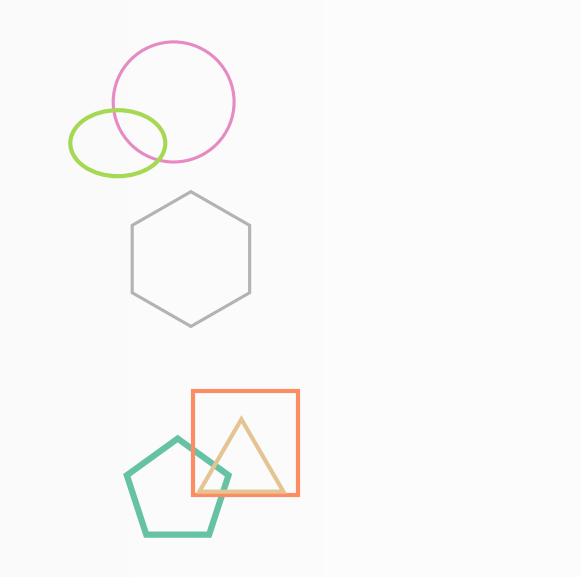[{"shape": "pentagon", "thickness": 3, "radius": 0.46, "center": [0.306, 0.148]}, {"shape": "square", "thickness": 2, "radius": 0.45, "center": [0.423, 0.232]}, {"shape": "circle", "thickness": 1.5, "radius": 0.52, "center": [0.299, 0.823]}, {"shape": "oval", "thickness": 2, "radius": 0.41, "center": [0.203, 0.751]}, {"shape": "triangle", "thickness": 2, "radius": 0.42, "center": [0.415, 0.19]}, {"shape": "hexagon", "thickness": 1.5, "radius": 0.58, "center": [0.328, 0.551]}]